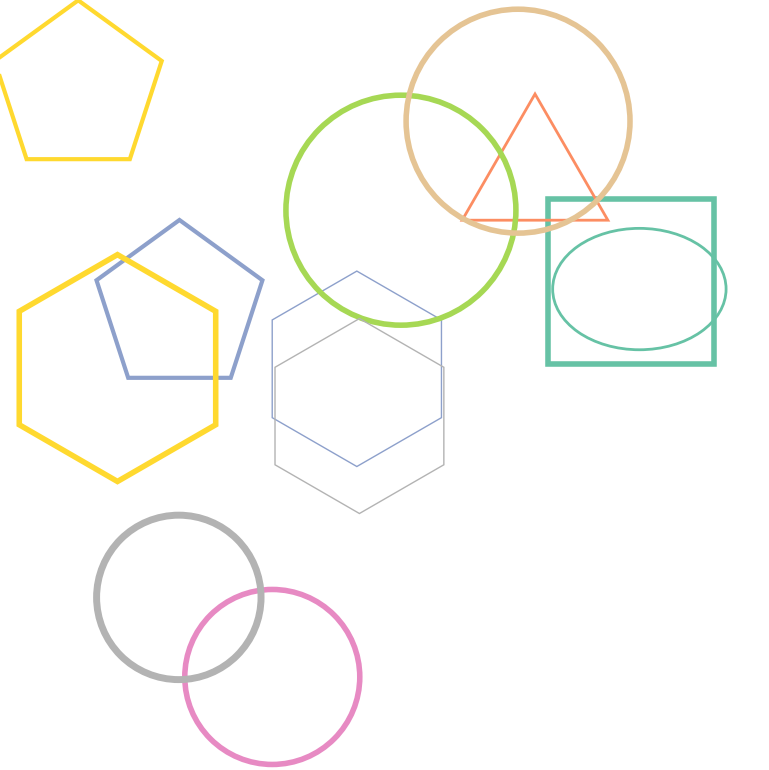[{"shape": "oval", "thickness": 1, "radius": 0.56, "center": [0.83, 0.625]}, {"shape": "square", "thickness": 2, "radius": 0.54, "center": [0.819, 0.635]}, {"shape": "triangle", "thickness": 1, "radius": 0.55, "center": [0.695, 0.769]}, {"shape": "pentagon", "thickness": 1.5, "radius": 0.57, "center": [0.233, 0.601]}, {"shape": "hexagon", "thickness": 0.5, "radius": 0.63, "center": [0.463, 0.521]}, {"shape": "circle", "thickness": 2, "radius": 0.57, "center": [0.354, 0.121]}, {"shape": "circle", "thickness": 2, "radius": 0.75, "center": [0.521, 0.727]}, {"shape": "pentagon", "thickness": 1.5, "radius": 0.57, "center": [0.102, 0.886]}, {"shape": "hexagon", "thickness": 2, "radius": 0.74, "center": [0.153, 0.522]}, {"shape": "circle", "thickness": 2, "radius": 0.73, "center": [0.673, 0.843]}, {"shape": "hexagon", "thickness": 0.5, "radius": 0.63, "center": [0.467, 0.46]}, {"shape": "circle", "thickness": 2.5, "radius": 0.53, "center": [0.232, 0.224]}]